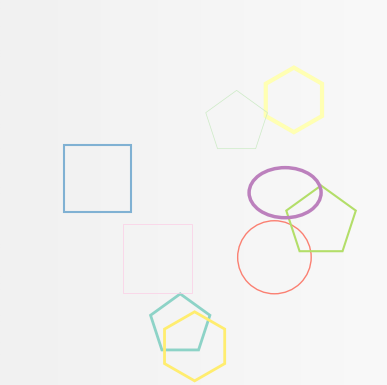[{"shape": "pentagon", "thickness": 2, "radius": 0.4, "center": [0.465, 0.156]}, {"shape": "hexagon", "thickness": 3, "radius": 0.42, "center": [0.758, 0.741]}, {"shape": "circle", "thickness": 1, "radius": 0.47, "center": [0.708, 0.332]}, {"shape": "square", "thickness": 1.5, "radius": 0.43, "center": [0.252, 0.536]}, {"shape": "pentagon", "thickness": 1.5, "radius": 0.47, "center": [0.829, 0.424]}, {"shape": "square", "thickness": 0.5, "radius": 0.45, "center": [0.406, 0.328]}, {"shape": "oval", "thickness": 2.5, "radius": 0.46, "center": [0.736, 0.5]}, {"shape": "pentagon", "thickness": 0.5, "radius": 0.42, "center": [0.611, 0.682]}, {"shape": "hexagon", "thickness": 2, "radius": 0.45, "center": [0.502, 0.1]}]